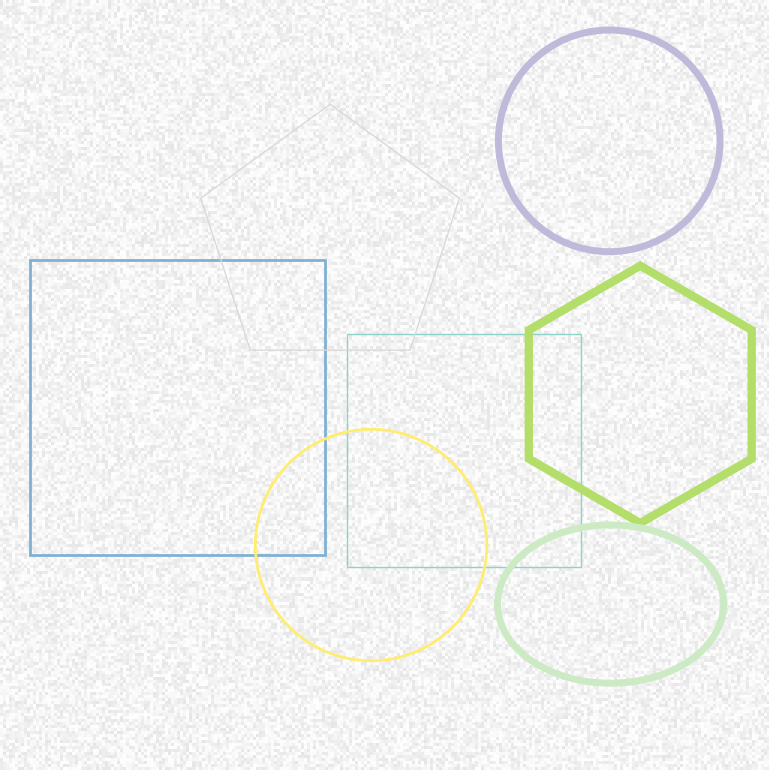[{"shape": "square", "thickness": 0.5, "radius": 0.76, "center": [0.603, 0.415]}, {"shape": "circle", "thickness": 2.5, "radius": 0.72, "center": [0.791, 0.817]}, {"shape": "square", "thickness": 1, "radius": 0.96, "center": [0.23, 0.471]}, {"shape": "hexagon", "thickness": 3, "radius": 0.84, "center": [0.831, 0.488]}, {"shape": "pentagon", "thickness": 0.5, "radius": 0.88, "center": [0.429, 0.688]}, {"shape": "oval", "thickness": 2.5, "radius": 0.73, "center": [0.793, 0.215]}, {"shape": "circle", "thickness": 1, "radius": 0.75, "center": [0.482, 0.292]}]